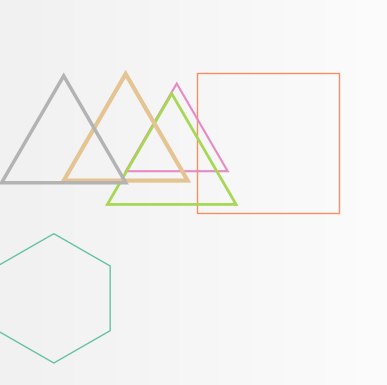[{"shape": "hexagon", "thickness": 1, "radius": 0.84, "center": [0.139, 0.225]}, {"shape": "square", "thickness": 1, "radius": 0.91, "center": [0.691, 0.628]}, {"shape": "triangle", "thickness": 1.5, "radius": 0.76, "center": [0.456, 0.631]}, {"shape": "triangle", "thickness": 2, "radius": 0.96, "center": [0.443, 0.565]}, {"shape": "triangle", "thickness": 3, "radius": 0.92, "center": [0.324, 0.623]}, {"shape": "triangle", "thickness": 2.5, "radius": 0.93, "center": [0.164, 0.618]}]